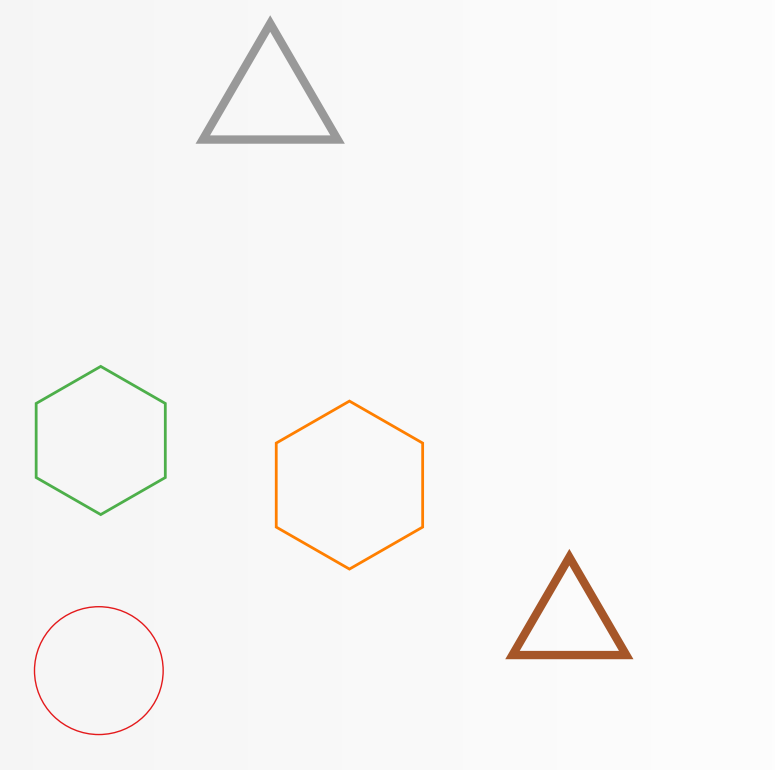[{"shape": "circle", "thickness": 0.5, "radius": 0.42, "center": [0.128, 0.129]}, {"shape": "hexagon", "thickness": 1, "radius": 0.48, "center": [0.13, 0.428]}, {"shape": "hexagon", "thickness": 1, "radius": 0.55, "center": [0.451, 0.37]}, {"shape": "triangle", "thickness": 3, "radius": 0.42, "center": [0.735, 0.192]}, {"shape": "triangle", "thickness": 3, "radius": 0.5, "center": [0.349, 0.869]}]